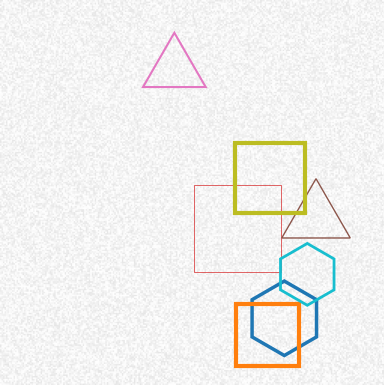[{"shape": "hexagon", "thickness": 2.5, "radius": 0.48, "center": [0.738, 0.173]}, {"shape": "square", "thickness": 3, "radius": 0.41, "center": [0.694, 0.13]}, {"shape": "square", "thickness": 0.5, "radius": 0.56, "center": [0.616, 0.406]}, {"shape": "triangle", "thickness": 1, "radius": 0.51, "center": [0.821, 0.433]}, {"shape": "triangle", "thickness": 1.5, "radius": 0.47, "center": [0.453, 0.821]}, {"shape": "square", "thickness": 3, "radius": 0.46, "center": [0.702, 0.538]}, {"shape": "hexagon", "thickness": 2, "radius": 0.4, "center": [0.798, 0.287]}]